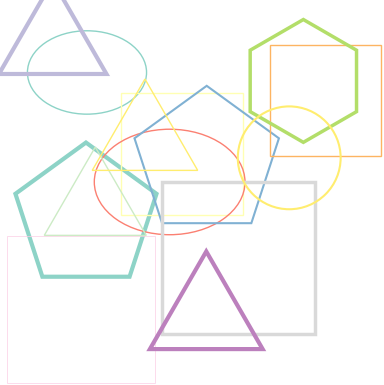[{"shape": "oval", "thickness": 1, "radius": 0.77, "center": [0.226, 0.812]}, {"shape": "pentagon", "thickness": 3, "radius": 0.96, "center": [0.223, 0.437]}, {"shape": "square", "thickness": 1, "radius": 0.8, "center": [0.473, 0.6]}, {"shape": "triangle", "thickness": 3, "radius": 0.81, "center": [0.137, 0.888]}, {"shape": "oval", "thickness": 1, "radius": 0.98, "center": [0.441, 0.527]}, {"shape": "pentagon", "thickness": 1.5, "radius": 0.99, "center": [0.537, 0.58]}, {"shape": "square", "thickness": 1, "radius": 0.72, "center": [0.846, 0.739]}, {"shape": "hexagon", "thickness": 2.5, "radius": 0.8, "center": [0.788, 0.79]}, {"shape": "square", "thickness": 0.5, "radius": 0.96, "center": [0.21, 0.196]}, {"shape": "square", "thickness": 2.5, "radius": 0.99, "center": [0.62, 0.33]}, {"shape": "triangle", "thickness": 3, "radius": 0.85, "center": [0.536, 0.178]}, {"shape": "triangle", "thickness": 1, "radius": 0.76, "center": [0.247, 0.465]}, {"shape": "triangle", "thickness": 1, "radius": 0.79, "center": [0.377, 0.637]}, {"shape": "circle", "thickness": 1.5, "radius": 0.67, "center": [0.751, 0.59]}]